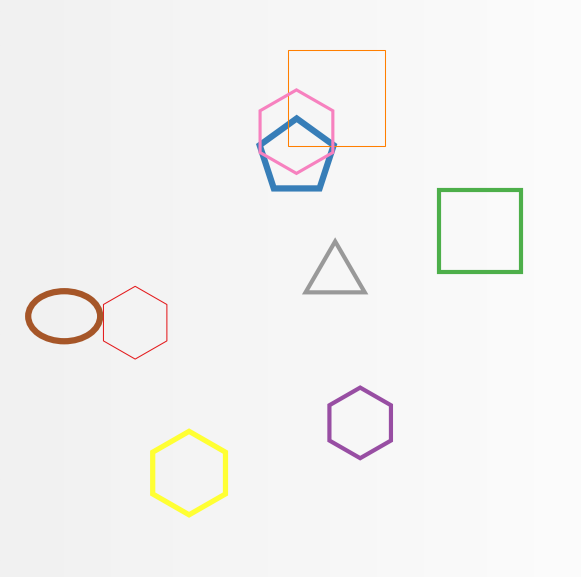[{"shape": "hexagon", "thickness": 0.5, "radius": 0.32, "center": [0.233, 0.44]}, {"shape": "pentagon", "thickness": 3, "radius": 0.33, "center": [0.51, 0.727]}, {"shape": "square", "thickness": 2, "radius": 0.36, "center": [0.826, 0.599]}, {"shape": "hexagon", "thickness": 2, "radius": 0.31, "center": [0.62, 0.267]}, {"shape": "square", "thickness": 0.5, "radius": 0.42, "center": [0.578, 0.829]}, {"shape": "hexagon", "thickness": 2.5, "radius": 0.36, "center": [0.325, 0.18]}, {"shape": "oval", "thickness": 3, "radius": 0.31, "center": [0.11, 0.452]}, {"shape": "hexagon", "thickness": 1.5, "radius": 0.36, "center": [0.51, 0.771]}, {"shape": "triangle", "thickness": 2, "radius": 0.29, "center": [0.577, 0.522]}]